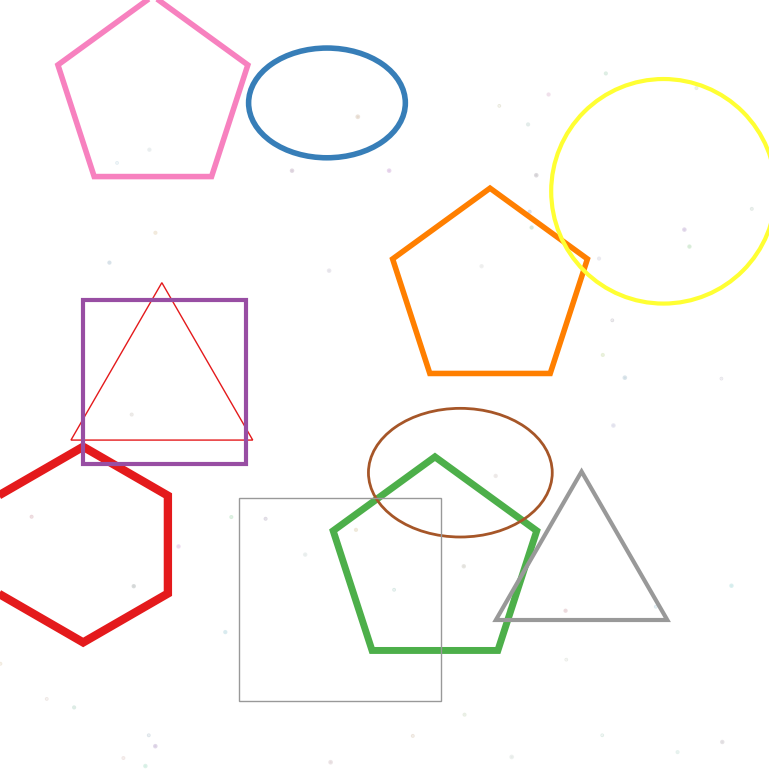[{"shape": "hexagon", "thickness": 3, "radius": 0.64, "center": [0.108, 0.293]}, {"shape": "triangle", "thickness": 0.5, "radius": 0.68, "center": [0.21, 0.497]}, {"shape": "oval", "thickness": 2, "radius": 0.51, "center": [0.425, 0.866]}, {"shape": "pentagon", "thickness": 2.5, "radius": 0.69, "center": [0.565, 0.268]}, {"shape": "square", "thickness": 1.5, "radius": 0.53, "center": [0.214, 0.504]}, {"shape": "pentagon", "thickness": 2, "radius": 0.67, "center": [0.636, 0.623]}, {"shape": "circle", "thickness": 1.5, "radius": 0.73, "center": [0.862, 0.752]}, {"shape": "oval", "thickness": 1, "radius": 0.6, "center": [0.598, 0.386]}, {"shape": "pentagon", "thickness": 2, "radius": 0.65, "center": [0.199, 0.876]}, {"shape": "square", "thickness": 0.5, "radius": 0.66, "center": [0.441, 0.221]}, {"shape": "triangle", "thickness": 1.5, "radius": 0.64, "center": [0.755, 0.259]}]